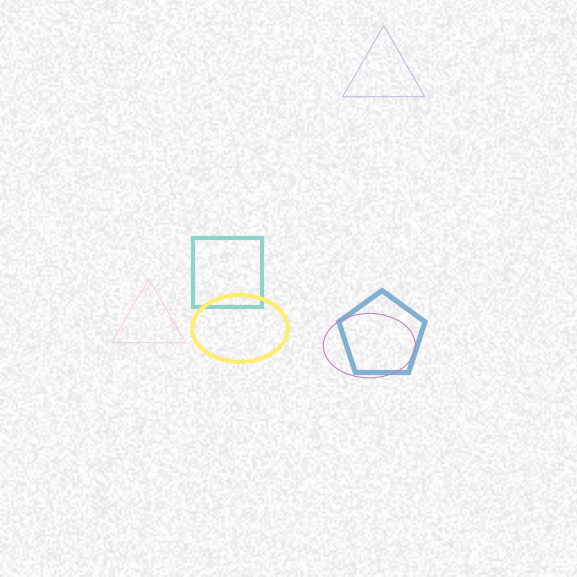[{"shape": "square", "thickness": 2, "radius": 0.3, "center": [0.394, 0.527]}, {"shape": "triangle", "thickness": 0.5, "radius": 0.41, "center": [0.664, 0.873]}, {"shape": "pentagon", "thickness": 2.5, "radius": 0.39, "center": [0.661, 0.418]}, {"shape": "triangle", "thickness": 0.5, "radius": 0.37, "center": [0.258, 0.442]}, {"shape": "oval", "thickness": 0.5, "radius": 0.4, "center": [0.64, 0.401]}, {"shape": "oval", "thickness": 2, "radius": 0.41, "center": [0.416, 0.43]}]